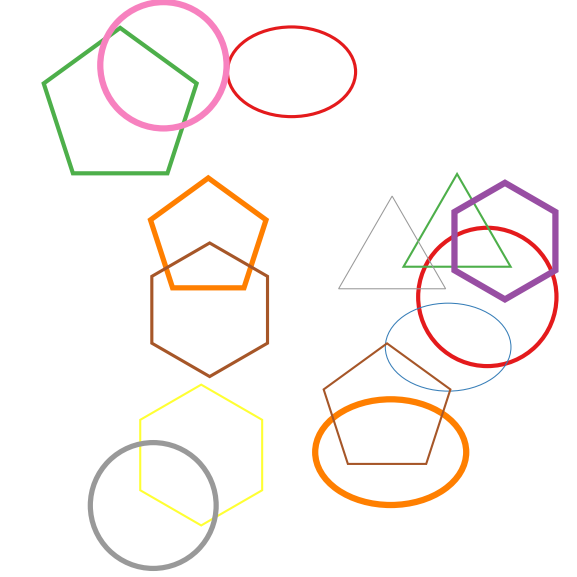[{"shape": "oval", "thickness": 1.5, "radius": 0.55, "center": [0.505, 0.875]}, {"shape": "circle", "thickness": 2, "radius": 0.6, "center": [0.844, 0.485]}, {"shape": "oval", "thickness": 0.5, "radius": 0.54, "center": [0.776, 0.398]}, {"shape": "pentagon", "thickness": 2, "radius": 0.7, "center": [0.208, 0.812]}, {"shape": "triangle", "thickness": 1, "radius": 0.54, "center": [0.791, 0.591]}, {"shape": "hexagon", "thickness": 3, "radius": 0.5, "center": [0.874, 0.582]}, {"shape": "pentagon", "thickness": 2.5, "radius": 0.53, "center": [0.361, 0.586]}, {"shape": "oval", "thickness": 3, "radius": 0.65, "center": [0.677, 0.216]}, {"shape": "hexagon", "thickness": 1, "radius": 0.61, "center": [0.348, 0.211]}, {"shape": "pentagon", "thickness": 1, "radius": 0.58, "center": [0.67, 0.289]}, {"shape": "hexagon", "thickness": 1.5, "radius": 0.58, "center": [0.363, 0.463]}, {"shape": "circle", "thickness": 3, "radius": 0.55, "center": [0.283, 0.886]}, {"shape": "triangle", "thickness": 0.5, "radius": 0.54, "center": [0.679, 0.553]}, {"shape": "circle", "thickness": 2.5, "radius": 0.54, "center": [0.265, 0.124]}]